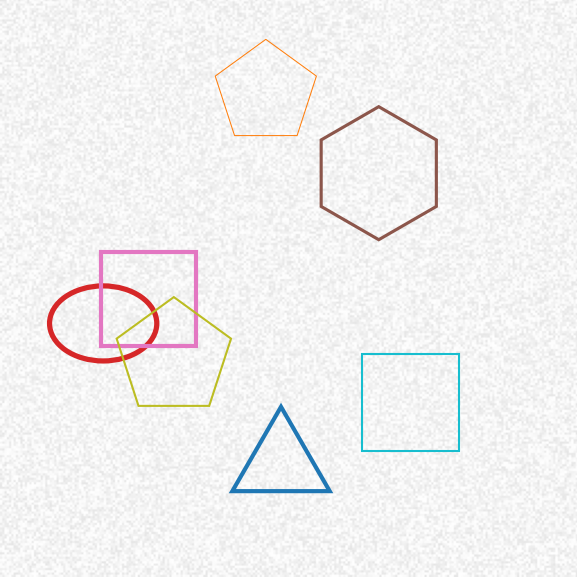[{"shape": "triangle", "thickness": 2, "radius": 0.49, "center": [0.487, 0.197]}, {"shape": "pentagon", "thickness": 0.5, "radius": 0.46, "center": [0.46, 0.839]}, {"shape": "oval", "thickness": 2.5, "radius": 0.46, "center": [0.179, 0.439]}, {"shape": "hexagon", "thickness": 1.5, "radius": 0.58, "center": [0.656, 0.699]}, {"shape": "square", "thickness": 2, "radius": 0.41, "center": [0.257, 0.482]}, {"shape": "pentagon", "thickness": 1, "radius": 0.52, "center": [0.301, 0.381]}, {"shape": "square", "thickness": 1, "radius": 0.42, "center": [0.71, 0.302]}]